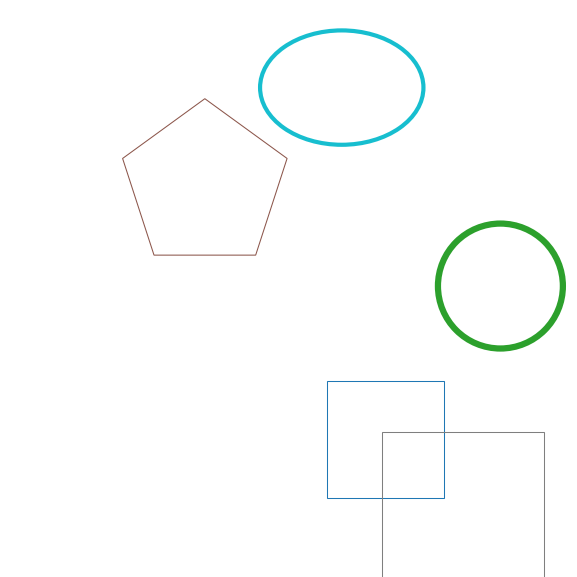[{"shape": "square", "thickness": 0.5, "radius": 0.51, "center": [0.668, 0.239]}, {"shape": "circle", "thickness": 3, "radius": 0.54, "center": [0.867, 0.504]}, {"shape": "pentagon", "thickness": 0.5, "radius": 0.75, "center": [0.355, 0.678]}, {"shape": "square", "thickness": 0.5, "radius": 0.7, "center": [0.802, 0.111]}, {"shape": "oval", "thickness": 2, "radius": 0.71, "center": [0.592, 0.847]}]